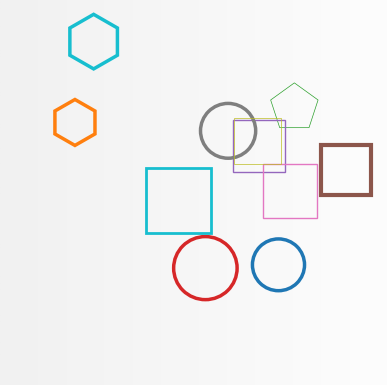[{"shape": "circle", "thickness": 2.5, "radius": 0.34, "center": [0.719, 0.312]}, {"shape": "hexagon", "thickness": 2.5, "radius": 0.3, "center": [0.193, 0.682]}, {"shape": "pentagon", "thickness": 0.5, "radius": 0.32, "center": [0.76, 0.72]}, {"shape": "circle", "thickness": 2.5, "radius": 0.41, "center": [0.53, 0.304]}, {"shape": "square", "thickness": 1, "radius": 0.34, "center": [0.667, 0.621]}, {"shape": "square", "thickness": 3, "radius": 0.32, "center": [0.893, 0.557]}, {"shape": "square", "thickness": 1, "radius": 0.35, "center": [0.748, 0.504]}, {"shape": "circle", "thickness": 2.5, "radius": 0.36, "center": [0.589, 0.66]}, {"shape": "square", "thickness": 0.5, "radius": 0.3, "center": [0.665, 0.634]}, {"shape": "square", "thickness": 2, "radius": 0.42, "center": [0.46, 0.478]}, {"shape": "hexagon", "thickness": 2.5, "radius": 0.35, "center": [0.242, 0.892]}]